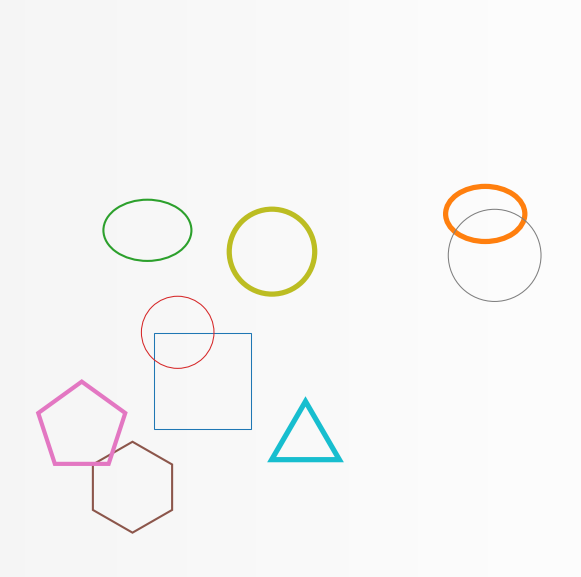[{"shape": "square", "thickness": 0.5, "radius": 0.42, "center": [0.348, 0.34]}, {"shape": "oval", "thickness": 2.5, "radius": 0.34, "center": [0.835, 0.629]}, {"shape": "oval", "thickness": 1, "radius": 0.38, "center": [0.254, 0.6]}, {"shape": "circle", "thickness": 0.5, "radius": 0.31, "center": [0.306, 0.424]}, {"shape": "hexagon", "thickness": 1, "radius": 0.39, "center": [0.228, 0.155]}, {"shape": "pentagon", "thickness": 2, "radius": 0.39, "center": [0.141, 0.26]}, {"shape": "circle", "thickness": 0.5, "radius": 0.4, "center": [0.851, 0.557]}, {"shape": "circle", "thickness": 2.5, "radius": 0.37, "center": [0.468, 0.563]}, {"shape": "triangle", "thickness": 2.5, "radius": 0.34, "center": [0.526, 0.237]}]